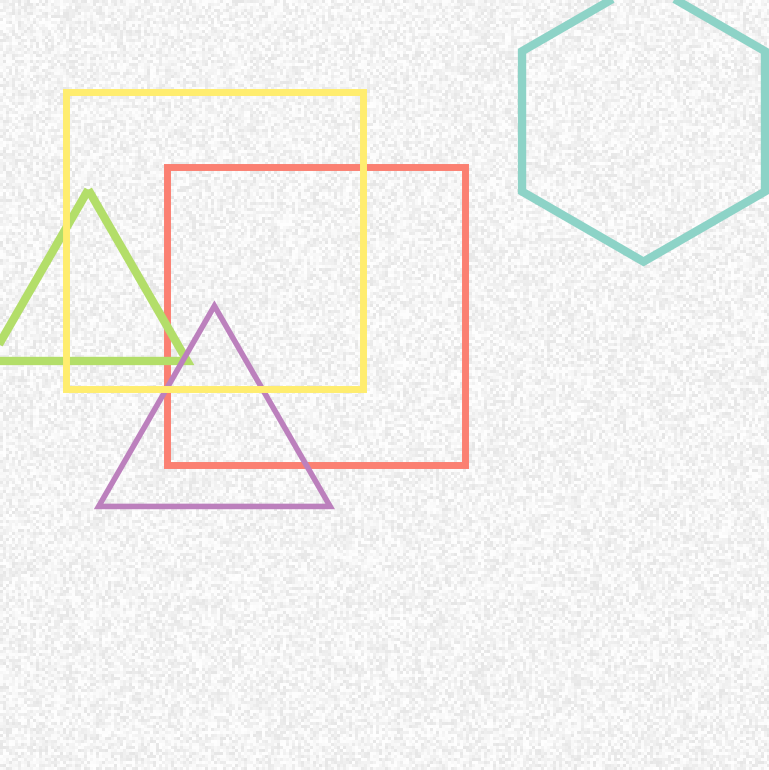[{"shape": "hexagon", "thickness": 3, "radius": 0.91, "center": [0.836, 0.842]}, {"shape": "square", "thickness": 2.5, "radius": 0.97, "center": [0.41, 0.59]}, {"shape": "triangle", "thickness": 3, "radius": 0.74, "center": [0.115, 0.605]}, {"shape": "triangle", "thickness": 2, "radius": 0.87, "center": [0.278, 0.429]}, {"shape": "square", "thickness": 2.5, "radius": 0.96, "center": [0.278, 0.688]}]